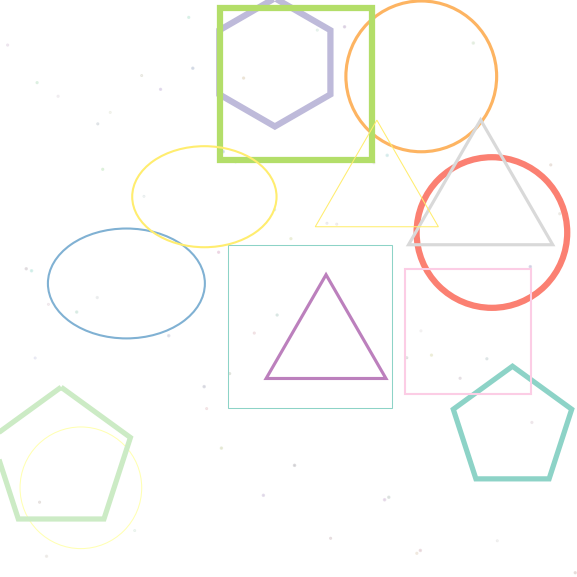[{"shape": "square", "thickness": 0.5, "radius": 0.71, "center": [0.536, 0.434]}, {"shape": "pentagon", "thickness": 2.5, "radius": 0.54, "center": [0.887, 0.257]}, {"shape": "circle", "thickness": 0.5, "radius": 0.53, "center": [0.14, 0.154]}, {"shape": "hexagon", "thickness": 3, "radius": 0.56, "center": [0.476, 0.891]}, {"shape": "circle", "thickness": 3, "radius": 0.65, "center": [0.852, 0.597]}, {"shape": "oval", "thickness": 1, "radius": 0.68, "center": [0.219, 0.508]}, {"shape": "circle", "thickness": 1.5, "radius": 0.65, "center": [0.729, 0.867]}, {"shape": "square", "thickness": 3, "radius": 0.66, "center": [0.513, 0.854]}, {"shape": "square", "thickness": 1, "radius": 0.54, "center": [0.811, 0.425]}, {"shape": "triangle", "thickness": 1.5, "radius": 0.72, "center": [0.832, 0.647]}, {"shape": "triangle", "thickness": 1.5, "radius": 0.6, "center": [0.565, 0.404]}, {"shape": "pentagon", "thickness": 2.5, "radius": 0.63, "center": [0.106, 0.202]}, {"shape": "oval", "thickness": 1, "radius": 0.62, "center": [0.354, 0.659]}, {"shape": "triangle", "thickness": 0.5, "radius": 0.62, "center": [0.653, 0.668]}]